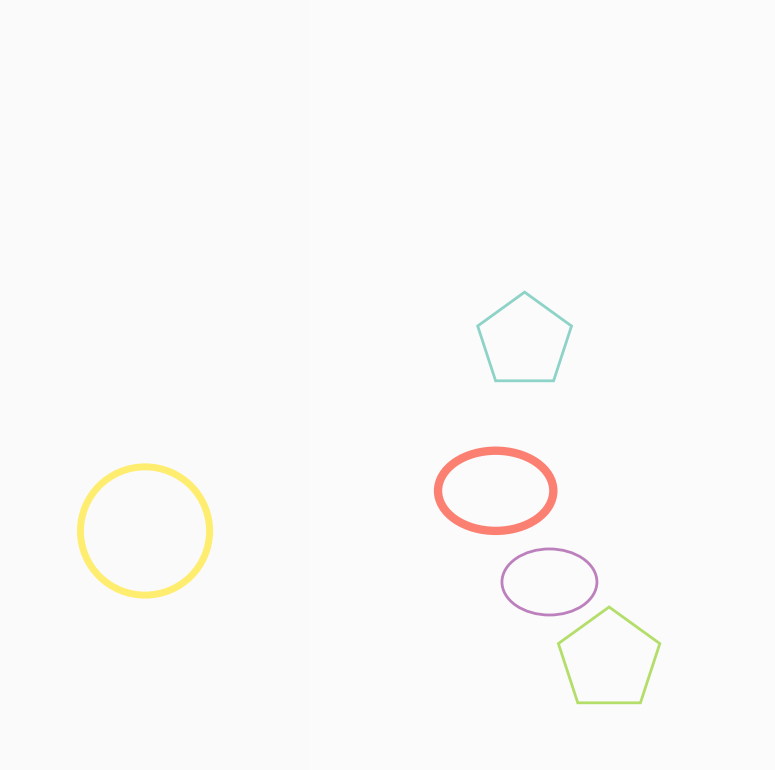[{"shape": "pentagon", "thickness": 1, "radius": 0.32, "center": [0.677, 0.557]}, {"shape": "oval", "thickness": 3, "radius": 0.37, "center": [0.64, 0.363]}, {"shape": "pentagon", "thickness": 1, "radius": 0.34, "center": [0.786, 0.143]}, {"shape": "oval", "thickness": 1, "radius": 0.31, "center": [0.709, 0.244]}, {"shape": "circle", "thickness": 2.5, "radius": 0.42, "center": [0.187, 0.31]}]